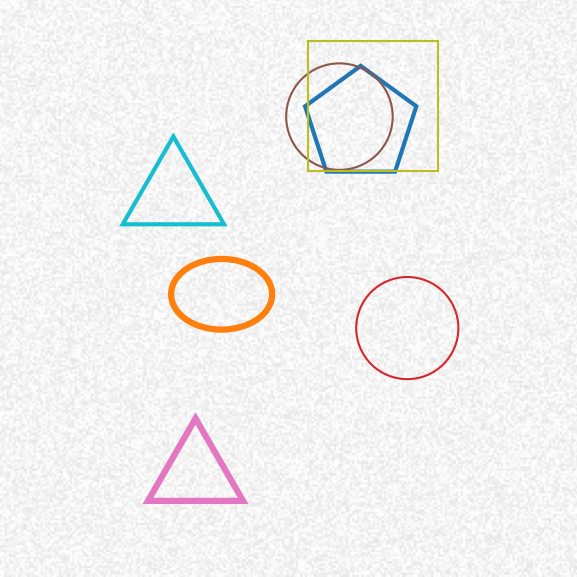[{"shape": "pentagon", "thickness": 2, "radius": 0.51, "center": [0.625, 0.784]}, {"shape": "oval", "thickness": 3, "radius": 0.44, "center": [0.384, 0.49]}, {"shape": "circle", "thickness": 1, "radius": 0.44, "center": [0.705, 0.431]}, {"shape": "circle", "thickness": 1, "radius": 0.46, "center": [0.588, 0.797]}, {"shape": "triangle", "thickness": 3, "radius": 0.48, "center": [0.339, 0.179]}, {"shape": "square", "thickness": 1, "radius": 0.56, "center": [0.647, 0.816]}, {"shape": "triangle", "thickness": 2, "radius": 0.51, "center": [0.3, 0.661]}]